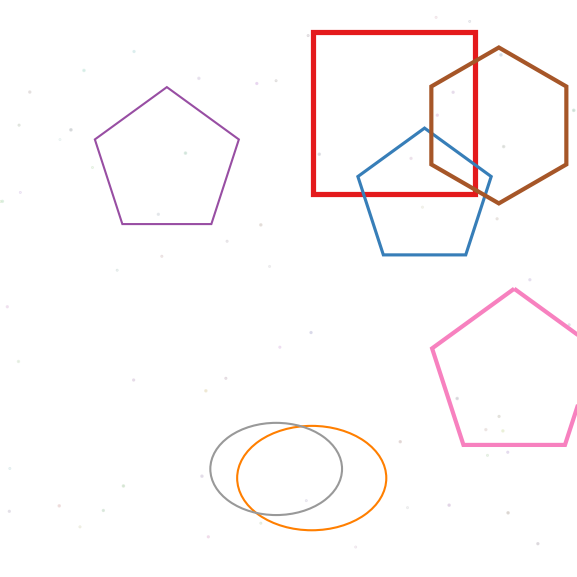[{"shape": "square", "thickness": 2.5, "radius": 0.7, "center": [0.683, 0.804]}, {"shape": "pentagon", "thickness": 1.5, "radius": 0.61, "center": [0.735, 0.656]}, {"shape": "pentagon", "thickness": 1, "radius": 0.66, "center": [0.289, 0.717]}, {"shape": "oval", "thickness": 1, "radius": 0.65, "center": [0.54, 0.171]}, {"shape": "hexagon", "thickness": 2, "radius": 0.67, "center": [0.864, 0.782]}, {"shape": "pentagon", "thickness": 2, "radius": 0.75, "center": [0.89, 0.35]}, {"shape": "oval", "thickness": 1, "radius": 0.57, "center": [0.478, 0.187]}]